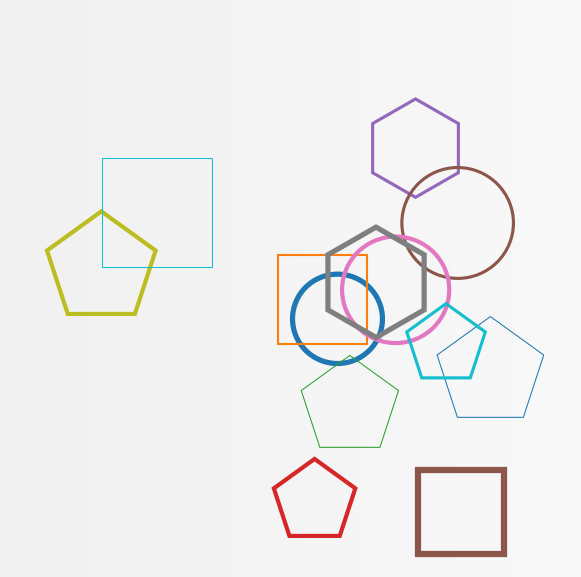[{"shape": "circle", "thickness": 2.5, "radius": 0.39, "center": [0.581, 0.447]}, {"shape": "pentagon", "thickness": 0.5, "radius": 0.48, "center": [0.844, 0.355]}, {"shape": "square", "thickness": 1, "radius": 0.38, "center": [0.554, 0.48]}, {"shape": "pentagon", "thickness": 0.5, "radius": 0.44, "center": [0.602, 0.296]}, {"shape": "pentagon", "thickness": 2, "radius": 0.37, "center": [0.541, 0.131]}, {"shape": "hexagon", "thickness": 1.5, "radius": 0.43, "center": [0.715, 0.743]}, {"shape": "square", "thickness": 3, "radius": 0.37, "center": [0.793, 0.113]}, {"shape": "circle", "thickness": 1.5, "radius": 0.48, "center": [0.787, 0.613]}, {"shape": "circle", "thickness": 2, "radius": 0.46, "center": [0.681, 0.497]}, {"shape": "hexagon", "thickness": 2.5, "radius": 0.48, "center": [0.647, 0.51]}, {"shape": "pentagon", "thickness": 2, "radius": 0.49, "center": [0.174, 0.535]}, {"shape": "square", "thickness": 0.5, "radius": 0.47, "center": [0.27, 0.631]}, {"shape": "pentagon", "thickness": 1.5, "radius": 0.36, "center": [0.767, 0.402]}]